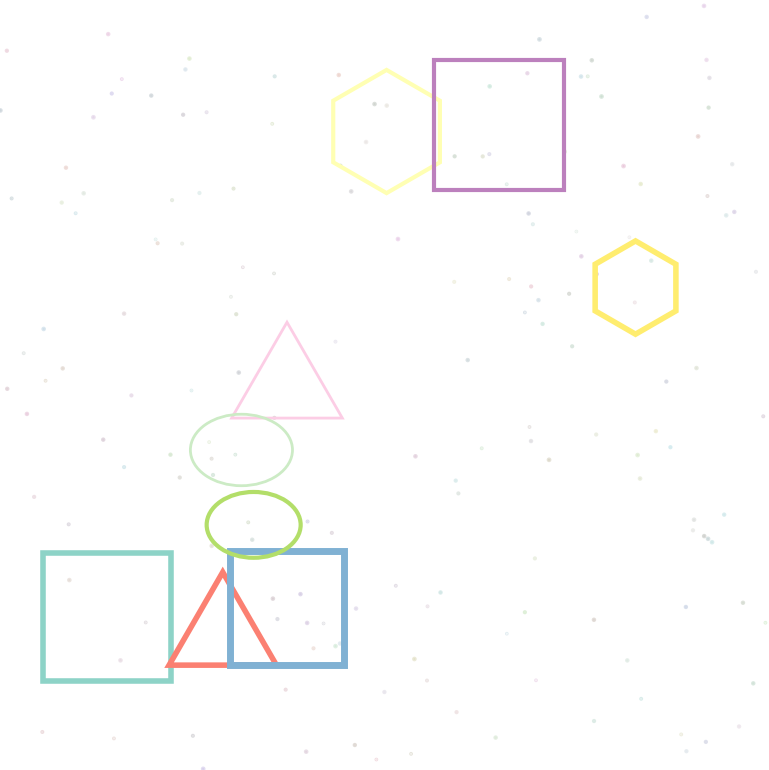[{"shape": "square", "thickness": 2, "radius": 0.42, "center": [0.139, 0.199]}, {"shape": "hexagon", "thickness": 1.5, "radius": 0.4, "center": [0.502, 0.829]}, {"shape": "triangle", "thickness": 2, "radius": 0.4, "center": [0.289, 0.176]}, {"shape": "square", "thickness": 2.5, "radius": 0.37, "center": [0.373, 0.21]}, {"shape": "oval", "thickness": 1.5, "radius": 0.31, "center": [0.329, 0.318]}, {"shape": "triangle", "thickness": 1, "radius": 0.41, "center": [0.373, 0.499]}, {"shape": "square", "thickness": 1.5, "radius": 0.42, "center": [0.648, 0.838]}, {"shape": "oval", "thickness": 1, "radius": 0.33, "center": [0.314, 0.416]}, {"shape": "hexagon", "thickness": 2, "radius": 0.3, "center": [0.825, 0.627]}]